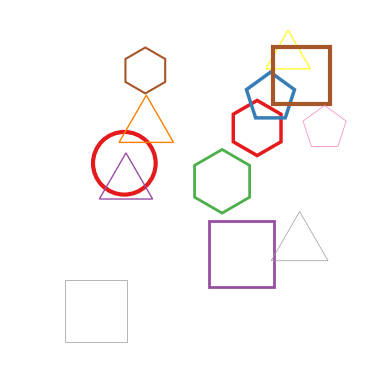[{"shape": "hexagon", "thickness": 2.5, "radius": 0.36, "center": [0.668, 0.668]}, {"shape": "circle", "thickness": 3, "radius": 0.41, "center": [0.323, 0.576]}, {"shape": "pentagon", "thickness": 2.5, "radius": 0.33, "center": [0.703, 0.747]}, {"shape": "hexagon", "thickness": 2, "radius": 0.41, "center": [0.577, 0.529]}, {"shape": "triangle", "thickness": 1, "radius": 0.4, "center": [0.327, 0.523]}, {"shape": "square", "thickness": 2, "radius": 0.43, "center": [0.628, 0.34]}, {"shape": "triangle", "thickness": 1, "radius": 0.41, "center": [0.38, 0.671]}, {"shape": "triangle", "thickness": 1, "radius": 0.33, "center": [0.748, 0.855]}, {"shape": "square", "thickness": 3, "radius": 0.37, "center": [0.784, 0.804]}, {"shape": "hexagon", "thickness": 1.5, "radius": 0.3, "center": [0.377, 0.817]}, {"shape": "pentagon", "thickness": 0.5, "radius": 0.29, "center": [0.843, 0.667]}, {"shape": "triangle", "thickness": 0.5, "radius": 0.43, "center": [0.778, 0.365]}, {"shape": "square", "thickness": 0.5, "radius": 0.4, "center": [0.25, 0.192]}]